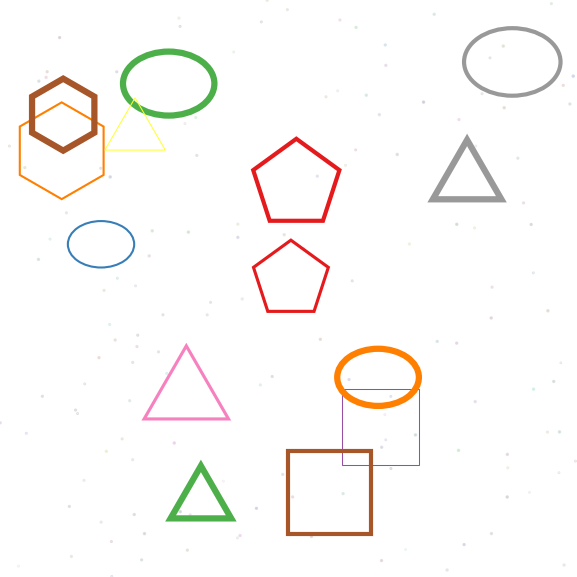[{"shape": "pentagon", "thickness": 1.5, "radius": 0.34, "center": [0.504, 0.515]}, {"shape": "pentagon", "thickness": 2, "radius": 0.39, "center": [0.513, 0.68]}, {"shape": "oval", "thickness": 1, "radius": 0.29, "center": [0.175, 0.576]}, {"shape": "triangle", "thickness": 3, "radius": 0.3, "center": [0.348, 0.132]}, {"shape": "oval", "thickness": 3, "radius": 0.4, "center": [0.292, 0.854]}, {"shape": "square", "thickness": 0.5, "radius": 0.33, "center": [0.659, 0.26]}, {"shape": "oval", "thickness": 3, "radius": 0.35, "center": [0.655, 0.346]}, {"shape": "hexagon", "thickness": 1, "radius": 0.42, "center": [0.107, 0.738]}, {"shape": "triangle", "thickness": 0.5, "radius": 0.3, "center": [0.234, 0.769]}, {"shape": "square", "thickness": 2, "radius": 0.36, "center": [0.571, 0.147]}, {"shape": "hexagon", "thickness": 3, "radius": 0.31, "center": [0.109, 0.801]}, {"shape": "triangle", "thickness": 1.5, "radius": 0.42, "center": [0.323, 0.316]}, {"shape": "oval", "thickness": 2, "radius": 0.42, "center": [0.887, 0.892]}, {"shape": "triangle", "thickness": 3, "radius": 0.34, "center": [0.809, 0.688]}]